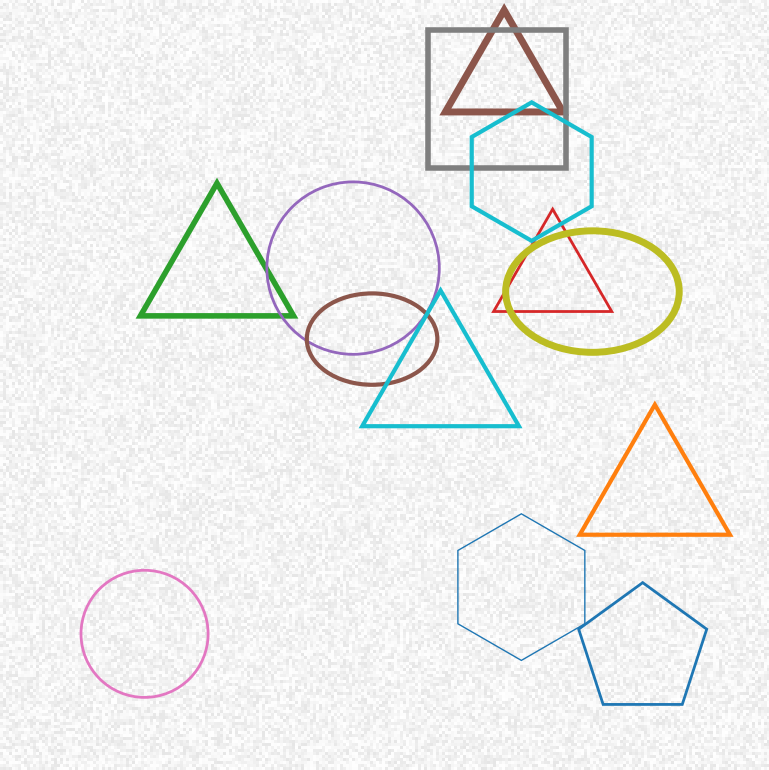[{"shape": "pentagon", "thickness": 1, "radius": 0.44, "center": [0.835, 0.156]}, {"shape": "hexagon", "thickness": 0.5, "radius": 0.48, "center": [0.677, 0.238]}, {"shape": "triangle", "thickness": 1.5, "radius": 0.56, "center": [0.85, 0.362]}, {"shape": "triangle", "thickness": 2, "radius": 0.57, "center": [0.282, 0.647]}, {"shape": "triangle", "thickness": 1, "radius": 0.44, "center": [0.718, 0.64]}, {"shape": "circle", "thickness": 1, "radius": 0.56, "center": [0.459, 0.652]}, {"shape": "triangle", "thickness": 2.5, "radius": 0.44, "center": [0.655, 0.899]}, {"shape": "oval", "thickness": 1.5, "radius": 0.42, "center": [0.483, 0.56]}, {"shape": "circle", "thickness": 1, "radius": 0.41, "center": [0.188, 0.177]}, {"shape": "square", "thickness": 2, "radius": 0.45, "center": [0.646, 0.871]}, {"shape": "oval", "thickness": 2.5, "radius": 0.56, "center": [0.769, 0.621]}, {"shape": "triangle", "thickness": 1.5, "radius": 0.59, "center": [0.572, 0.505]}, {"shape": "hexagon", "thickness": 1.5, "radius": 0.45, "center": [0.691, 0.777]}]